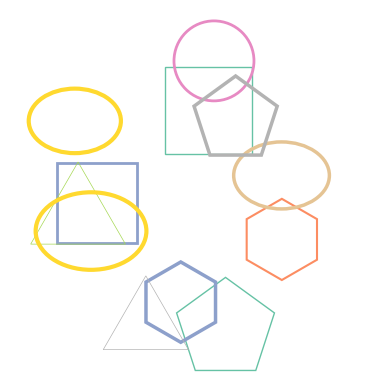[{"shape": "square", "thickness": 1, "radius": 0.57, "center": [0.541, 0.712]}, {"shape": "pentagon", "thickness": 1, "radius": 0.67, "center": [0.586, 0.146]}, {"shape": "hexagon", "thickness": 1.5, "radius": 0.53, "center": [0.732, 0.378]}, {"shape": "hexagon", "thickness": 2.5, "radius": 0.52, "center": [0.469, 0.215]}, {"shape": "square", "thickness": 2, "radius": 0.52, "center": [0.252, 0.473]}, {"shape": "circle", "thickness": 2, "radius": 0.52, "center": [0.556, 0.842]}, {"shape": "triangle", "thickness": 0.5, "radius": 0.71, "center": [0.203, 0.437]}, {"shape": "oval", "thickness": 3, "radius": 0.6, "center": [0.194, 0.686]}, {"shape": "oval", "thickness": 3, "radius": 0.72, "center": [0.236, 0.4]}, {"shape": "oval", "thickness": 2.5, "radius": 0.62, "center": [0.731, 0.544]}, {"shape": "triangle", "thickness": 0.5, "radius": 0.64, "center": [0.379, 0.156]}, {"shape": "pentagon", "thickness": 2.5, "radius": 0.57, "center": [0.612, 0.689]}]